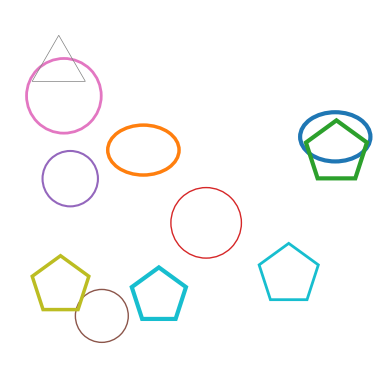[{"shape": "oval", "thickness": 3, "radius": 0.46, "center": [0.871, 0.645]}, {"shape": "oval", "thickness": 2.5, "radius": 0.46, "center": [0.372, 0.61]}, {"shape": "pentagon", "thickness": 3, "radius": 0.42, "center": [0.874, 0.604]}, {"shape": "circle", "thickness": 1, "radius": 0.46, "center": [0.535, 0.421]}, {"shape": "circle", "thickness": 1.5, "radius": 0.36, "center": [0.182, 0.536]}, {"shape": "circle", "thickness": 1, "radius": 0.34, "center": [0.265, 0.179]}, {"shape": "circle", "thickness": 2, "radius": 0.48, "center": [0.166, 0.751]}, {"shape": "triangle", "thickness": 0.5, "radius": 0.4, "center": [0.153, 0.829]}, {"shape": "pentagon", "thickness": 2.5, "radius": 0.39, "center": [0.157, 0.258]}, {"shape": "pentagon", "thickness": 2, "radius": 0.4, "center": [0.75, 0.287]}, {"shape": "pentagon", "thickness": 3, "radius": 0.37, "center": [0.413, 0.231]}]